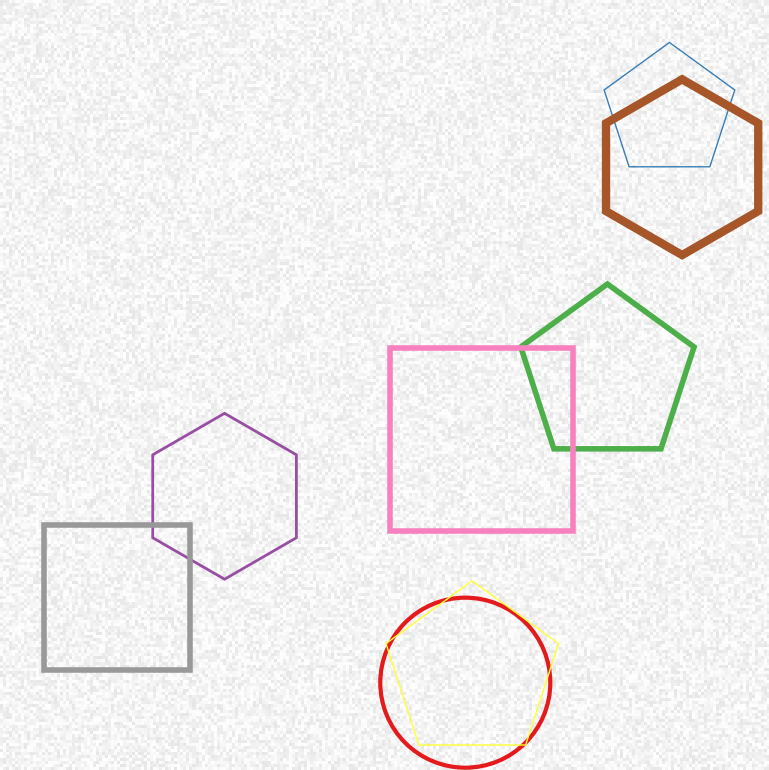[{"shape": "circle", "thickness": 1.5, "radius": 0.55, "center": [0.604, 0.113]}, {"shape": "pentagon", "thickness": 0.5, "radius": 0.45, "center": [0.869, 0.856]}, {"shape": "pentagon", "thickness": 2, "radius": 0.59, "center": [0.789, 0.513]}, {"shape": "hexagon", "thickness": 1, "radius": 0.54, "center": [0.292, 0.355]}, {"shape": "pentagon", "thickness": 0.5, "radius": 0.59, "center": [0.613, 0.128]}, {"shape": "hexagon", "thickness": 3, "radius": 0.57, "center": [0.886, 0.783]}, {"shape": "square", "thickness": 2, "radius": 0.59, "center": [0.626, 0.429]}, {"shape": "square", "thickness": 2, "radius": 0.47, "center": [0.152, 0.224]}]